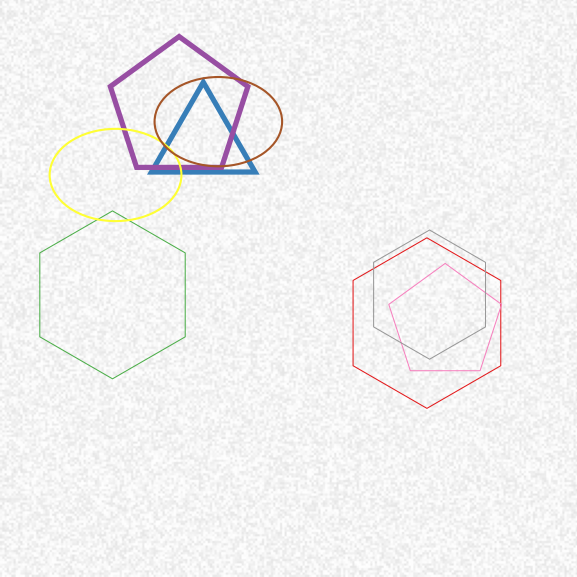[{"shape": "hexagon", "thickness": 0.5, "radius": 0.74, "center": [0.739, 0.44]}, {"shape": "triangle", "thickness": 2.5, "radius": 0.52, "center": [0.352, 0.753]}, {"shape": "hexagon", "thickness": 0.5, "radius": 0.73, "center": [0.195, 0.489]}, {"shape": "pentagon", "thickness": 2.5, "radius": 0.63, "center": [0.31, 0.811]}, {"shape": "oval", "thickness": 1, "radius": 0.57, "center": [0.2, 0.696]}, {"shape": "oval", "thickness": 1, "radius": 0.55, "center": [0.378, 0.788]}, {"shape": "pentagon", "thickness": 0.5, "radius": 0.51, "center": [0.771, 0.44]}, {"shape": "hexagon", "thickness": 0.5, "radius": 0.56, "center": [0.744, 0.489]}]